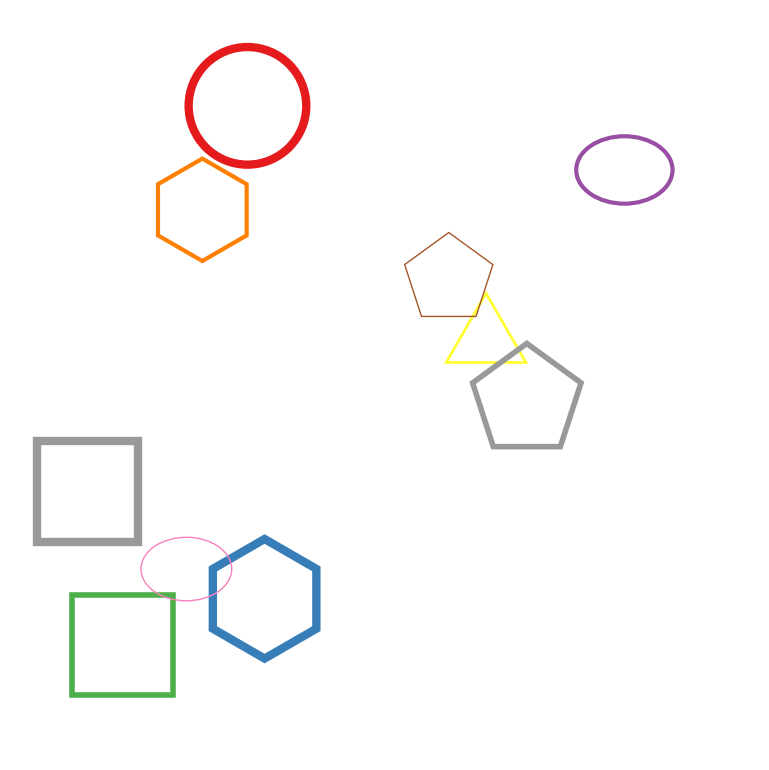[{"shape": "circle", "thickness": 3, "radius": 0.38, "center": [0.321, 0.863]}, {"shape": "hexagon", "thickness": 3, "radius": 0.39, "center": [0.344, 0.222]}, {"shape": "square", "thickness": 2, "radius": 0.33, "center": [0.159, 0.162]}, {"shape": "oval", "thickness": 1.5, "radius": 0.31, "center": [0.811, 0.779]}, {"shape": "hexagon", "thickness": 1.5, "radius": 0.33, "center": [0.263, 0.728]}, {"shape": "triangle", "thickness": 1, "radius": 0.3, "center": [0.631, 0.559]}, {"shape": "pentagon", "thickness": 0.5, "radius": 0.3, "center": [0.583, 0.638]}, {"shape": "oval", "thickness": 0.5, "radius": 0.29, "center": [0.242, 0.261]}, {"shape": "pentagon", "thickness": 2, "radius": 0.37, "center": [0.684, 0.48]}, {"shape": "square", "thickness": 3, "radius": 0.33, "center": [0.113, 0.362]}]